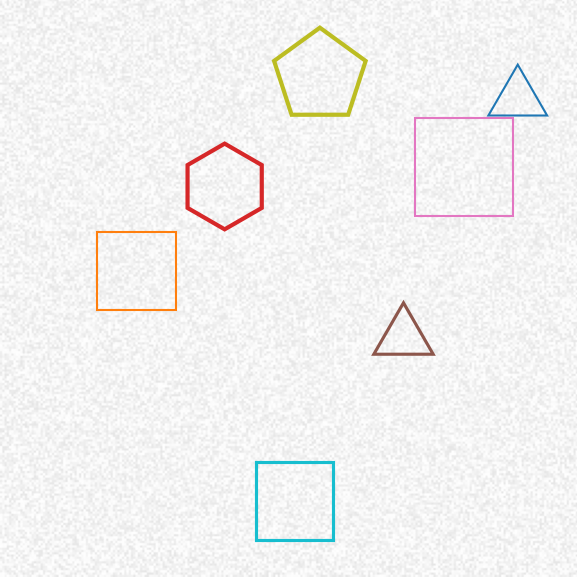[{"shape": "triangle", "thickness": 1, "radius": 0.29, "center": [0.897, 0.828]}, {"shape": "square", "thickness": 1, "radius": 0.34, "center": [0.236, 0.53]}, {"shape": "hexagon", "thickness": 2, "radius": 0.37, "center": [0.389, 0.676]}, {"shape": "triangle", "thickness": 1.5, "radius": 0.3, "center": [0.699, 0.415]}, {"shape": "square", "thickness": 1, "radius": 0.42, "center": [0.803, 0.709]}, {"shape": "pentagon", "thickness": 2, "radius": 0.42, "center": [0.554, 0.868]}, {"shape": "square", "thickness": 1.5, "radius": 0.34, "center": [0.51, 0.131]}]